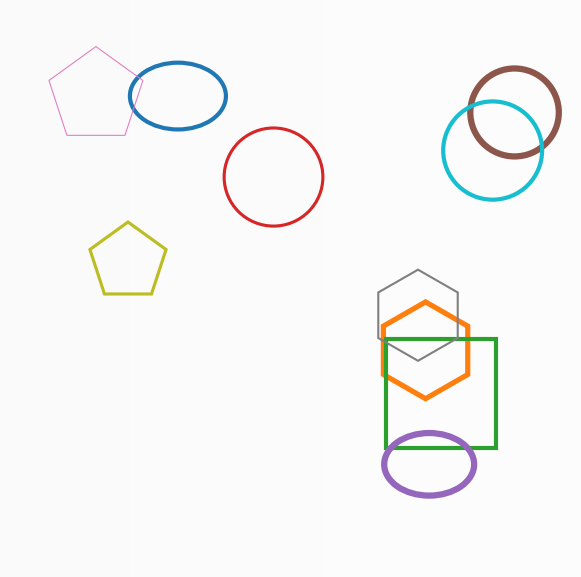[{"shape": "oval", "thickness": 2, "radius": 0.41, "center": [0.306, 0.833]}, {"shape": "hexagon", "thickness": 2.5, "radius": 0.42, "center": [0.732, 0.393]}, {"shape": "square", "thickness": 2, "radius": 0.47, "center": [0.758, 0.318]}, {"shape": "circle", "thickness": 1.5, "radius": 0.42, "center": [0.471, 0.693]}, {"shape": "oval", "thickness": 3, "radius": 0.39, "center": [0.738, 0.195]}, {"shape": "circle", "thickness": 3, "radius": 0.38, "center": [0.885, 0.804]}, {"shape": "pentagon", "thickness": 0.5, "radius": 0.42, "center": [0.165, 0.834]}, {"shape": "hexagon", "thickness": 1, "radius": 0.39, "center": [0.719, 0.453]}, {"shape": "pentagon", "thickness": 1.5, "radius": 0.34, "center": [0.22, 0.546]}, {"shape": "circle", "thickness": 2, "radius": 0.43, "center": [0.848, 0.738]}]